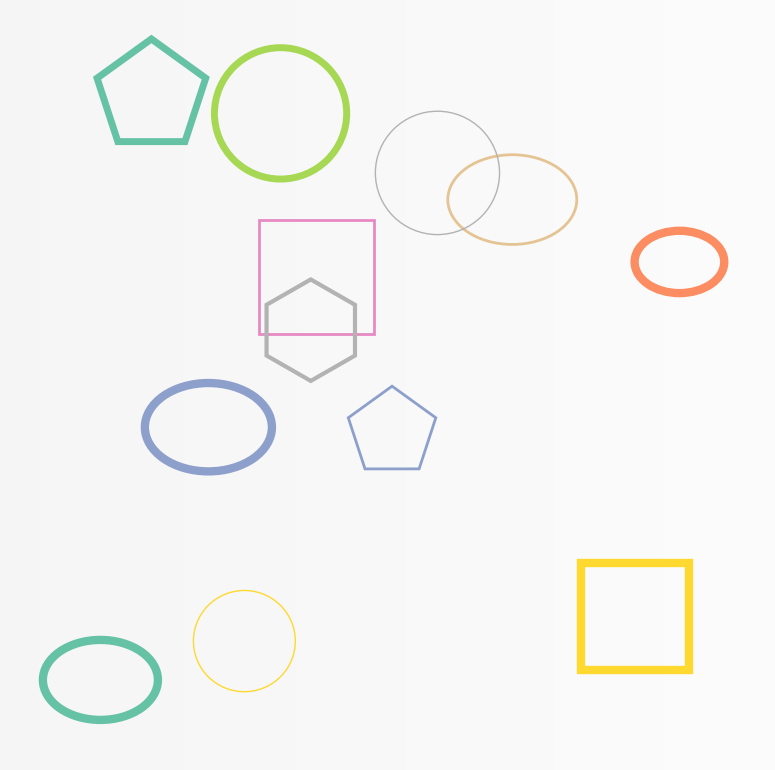[{"shape": "oval", "thickness": 3, "radius": 0.37, "center": [0.13, 0.117]}, {"shape": "pentagon", "thickness": 2.5, "radius": 0.37, "center": [0.195, 0.876]}, {"shape": "oval", "thickness": 3, "radius": 0.29, "center": [0.877, 0.66]}, {"shape": "pentagon", "thickness": 1, "radius": 0.3, "center": [0.506, 0.439]}, {"shape": "oval", "thickness": 3, "radius": 0.41, "center": [0.269, 0.445]}, {"shape": "square", "thickness": 1, "radius": 0.37, "center": [0.408, 0.64]}, {"shape": "circle", "thickness": 2.5, "radius": 0.43, "center": [0.362, 0.853]}, {"shape": "circle", "thickness": 0.5, "radius": 0.33, "center": [0.315, 0.167]}, {"shape": "square", "thickness": 3, "radius": 0.35, "center": [0.819, 0.199]}, {"shape": "oval", "thickness": 1, "radius": 0.42, "center": [0.661, 0.741]}, {"shape": "circle", "thickness": 0.5, "radius": 0.4, "center": [0.564, 0.775]}, {"shape": "hexagon", "thickness": 1.5, "radius": 0.33, "center": [0.401, 0.571]}]